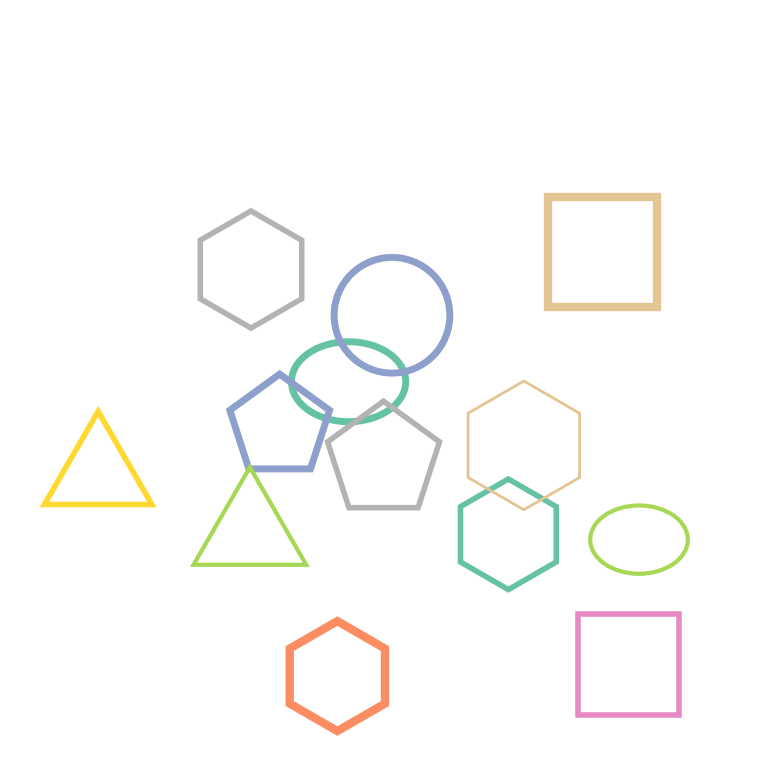[{"shape": "hexagon", "thickness": 2, "radius": 0.36, "center": [0.66, 0.306]}, {"shape": "oval", "thickness": 2.5, "radius": 0.37, "center": [0.453, 0.504]}, {"shape": "hexagon", "thickness": 3, "radius": 0.36, "center": [0.438, 0.122]}, {"shape": "circle", "thickness": 2.5, "radius": 0.38, "center": [0.509, 0.591]}, {"shape": "pentagon", "thickness": 2.5, "radius": 0.34, "center": [0.363, 0.446]}, {"shape": "square", "thickness": 2, "radius": 0.33, "center": [0.817, 0.137]}, {"shape": "oval", "thickness": 1.5, "radius": 0.32, "center": [0.83, 0.299]}, {"shape": "triangle", "thickness": 1.5, "radius": 0.42, "center": [0.325, 0.309]}, {"shape": "triangle", "thickness": 2, "radius": 0.4, "center": [0.127, 0.385]}, {"shape": "hexagon", "thickness": 1, "radius": 0.42, "center": [0.68, 0.422]}, {"shape": "square", "thickness": 3, "radius": 0.36, "center": [0.782, 0.673]}, {"shape": "hexagon", "thickness": 2, "radius": 0.38, "center": [0.326, 0.65]}, {"shape": "pentagon", "thickness": 2, "radius": 0.38, "center": [0.498, 0.403]}]